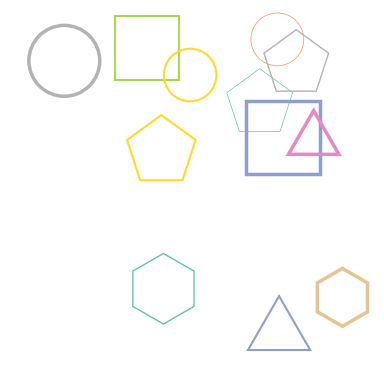[{"shape": "hexagon", "thickness": 1, "radius": 0.46, "center": [0.424, 0.25]}, {"shape": "pentagon", "thickness": 0.5, "radius": 0.45, "center": [0.675, 0.732]}, {"shape": "circle", "thickness": 0.5, "radius": 0.34, "center": [0.72, 0.898]}, {"shape": "square", "thickness": 2.5, "radius": 0.48, "center": [0.735, 0.642]}, {"shape": "triangle", "thickness": 1.5, "radius": 0.47, "center": [0.725, 0.138]}, {"shape": "triangle", "thickness": 2.5, "radius": 0.38, "center": [0.815, 0.637]}, {"shape": "square", "thickness": 1.5, "radius": 0.42, "center": [0.383, 0.875]}, {"shape": "pentagon", "thickness": 1.5, "radius": 0.47, "center": [0.419, 0.608]}, {"shape": "circle", "thickness": 1.5, "radius": 0.34, "center": [0.494, 0.805]}, {"shape": "hexagon", "thickness": 2.5, "radius": 0.38, "center": [0.889, 0.228]}, {"shape": "pentagon", "thickness": 1, "radius": 0.44, "center": [0.77, 0.835]}, {"shape": "circle", "thickness": 2.5, "radius": 0.46, "center": [0.167, 0.842]}]